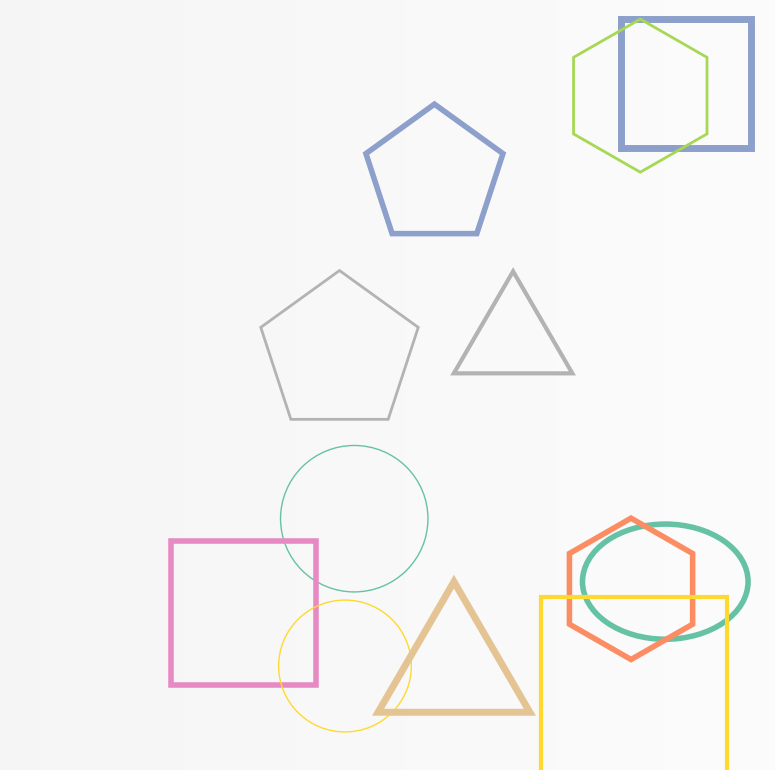[{"shape": "oval", "thickness": 2, "radius": 0.53, "center": [0.858, 0.245]}, {"shape": "circle", "thickness": 0.5, "radius": 0.48, "center": [0.457, 0.326]}, {"shape": "hexagon", "thickness": 2, "radius": 0.46, "center": [0.814, 0.235]}, {"shape": "square", "thickness": 2.5, "radius": 0.42, "center": [0.885, 0.892]}, {"shape": "pentagon", "thickness": 2, "radius": 0.46, "center": [0.561, 0.772]}, {"shape": "square", "thickness": 2, "radius": 0.47, "center": [0.314, 0.204]}, {"shape": "hexagon", "thickness": 1, "radius": 0.5, "center": [0.826, 0.876]}, {"shape": "circle", "thickness": 0.5, "radius": 0.43, "center": [0.445, 0.135]}, {"shape": "square", "thickness": 1.5, "radius": 0.6, "center": [0.818, 0.104]}, {"shape": "triangle", "thickness": 2.5, "radius": 0.57, "center": [0.586, 0.132]}, {"shape": "pentagon", "thickness": 1, "radius": 0.53, "center": [0.438, 0.542]}, {"shape": "triangle", "thickness": 1.5, "radius": 0.44, "center": [0.662, 0.559]}]